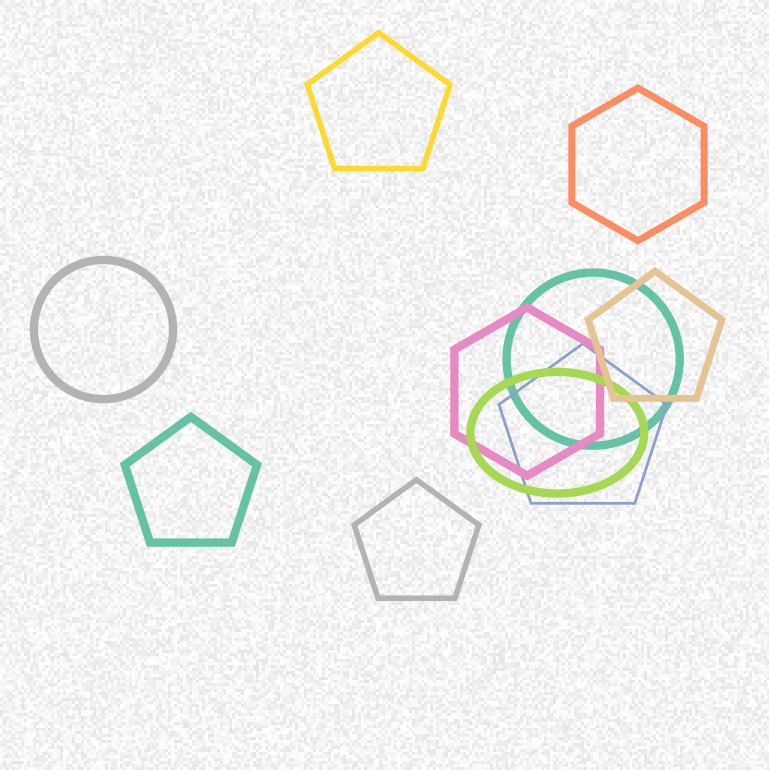[{"shape": "circle", "thickness": 3, "radius": 0.56, "center": [0.77, 0.534]}, {"shape": "pentagon", "thickness": 3, "radius": 0.45, "center": [0.248, 0.368]}, {"shape": "hexagon", "thickness": 2.5, "radius": 0.5, "center": [0.828, 0.787]}, {"shape": "pentagon", "thickness": 1, "radius": 0.57, "center": [0.757, 0.439]}, {"shape": "hexagon", "thickness": 3, "radius": 0.55, "center": [0.685, 0.491]}, {"shape": "oval", "thickness": 3, "radius": 0.56, "center": [0.724, 0.438]}, {"shape": "pentagon", "thickness": 2, "radius": 0.49, "center": [0.492, 0.86]}, {"shape": "pentagon", "thickness": 2.5, "radius": 0.46, "center": [0.851, 0.557]}, {"shape": "circle", "thickness": 3, "radius": 0.45, "center": [0.134, 0.572]}, {"shape": "pentagon", "thickness": 2, "radius": 0.43, "center": [0.541, 0.292]}]